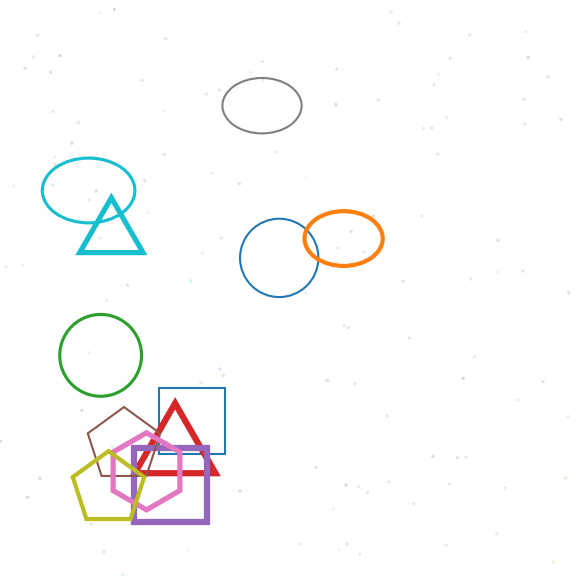[{"shape": "circle", "thickness": 1, "radius": 0.34, "center": [0.483, 0.553]}, {"shape": "square", "thickness": 1, "radius": 0.29, "center": [0.333, 0.271]}, {"shape": "oval", "thickness": 2, "radius": 0.34, "center": [0.595, 0.586]}, {"shape": "circle", "thickness": 1.5, "radius": 0.35, "center": [0.174, 0.384]}, {"shape": "triangle", "thickness": 3, "radius": 0.4, "center": [0.303, 0.22]}, {"shape": "square", "thickness": 3, "radius": 0.32, "center": [0.295, 0.159]}, {"shape": "pentagon", "thickness": 1, "radius": 0.33, "center": [0.215, 0.228]}, {"shape": "hexagon", "thickness": 2.5, "radius": 0.33, "center": [0.254, 0.183]}, {"shape": "oval", "thickness": 1, "radius": 0.34, "center": [0.454, 0.816]}, {"shape": "pentagon", "thickness": 2, "radius": 0.33, "center": [0.188, 0.153]}, {"shape": "oval", "thickness": 1.5, "radius": 0.4, "center": [0.153, 0.669]}, {"shape": "triangle", "thickness": 2.5, "radius": 0.32, "center": [0.193, 0.593]}]